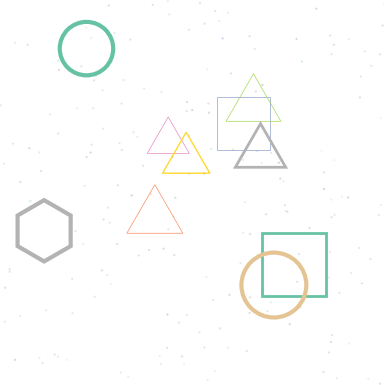[{"shape": "square", "thickness": 2, "radius": 0.42, "center": [0.764, 0.313]}, {"shape": "circle", "thickness": 3, "radius": 0.35, "center": [0.225, 0.874]}, {"shape": "triangle", "thickness": 0.5, "radius": 0.42, "center": [0.402, 0.436]}, {"shape": "square", "thickness": 0.5, "radius": 0.34, "center": [0.632, 0.679]}, {"shape": "triangle", "thickness": 0.5, "radius": 0.32, "center": [0.437, 0.633]}, {"shape": "triangle", "thickness": 0.5, "radius": 0.41, "center": [0.658, 0.726]}, {"shape": "triangle", "thickness": 1, "radius": 0.35, "center": [0.484, 0.585]}, {"shape": "circle", "thickness": 3, "radius": 0.42, "center": [0.711, 0.26]}, {"shape": "hexagon", "thickness": 3, "radius": 0.4, "center": [0.115, 0.401]}, {"shape": "triangle", "thickness": 2, "radius": 0.38, "center": [0.677, 0.603]}]